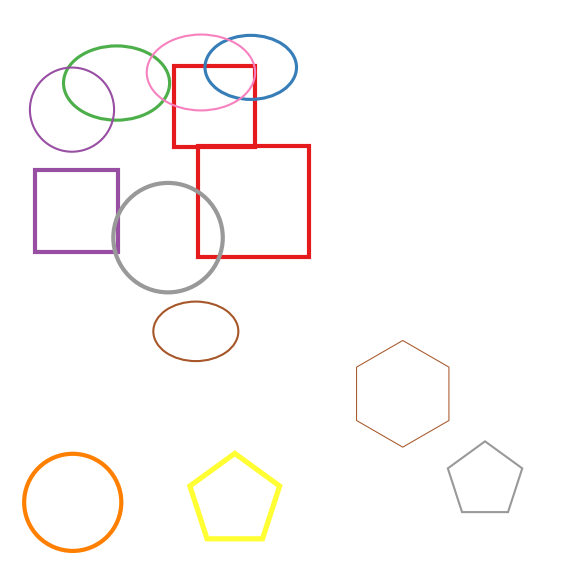[{"shape": "square", "thickness": 2, "radius": 0.35, "center": [0.372, 0.815]}, {"shape": "square", "thickness": 2, "radius": 0.48, "center": [0.439, 0.65]}, {"shape": "oval", "thickness": 1.5, "radius": 0.4, "center": [0.434, 0.882]}, {"shape": "oval", "thickness": 1.5, "radius": 0.46, "center": [0.202, 0.855]}, {"shape": "circle", "thickness": 1, "radius": 0.36, "center": [0.125, 0.809]}, {"shape": "square", "thickness": 2, "radius": 0.36, "center": [0.132, 0.634]}, {"shape": "circle", "thickness": 2, "radius": 0.42, "center": [0.126, 0.129]}, {"shape": "pentagon", "thickness": 2.5, "radius": 0.41, "center": [0.407, 0.132]}, {"shape": "hexagon", "thickness": 0.5, "radius": 0.46, "center": [0.697, 0.317]}, {"shape": "oval", "thickness": 1, "radius": 0.37, "center": [0.339, 0.425]}, {"shape": "oval", "thickness": 1, "radius": 0.47, "center": [0.348, 0.874]}, {"shape": "pentagon", "thickness": 1, "radius": 0.34, "center": [0.84, 0.167]}, {"shape": "circle", "thickness": 2, "radius": 0.47, "center": [0.291, 0.588]}]